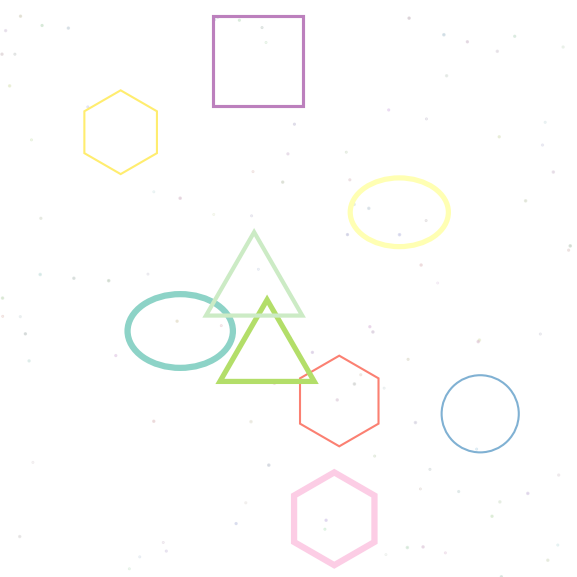[{"shape": "oval", "thickness": 3, "radius": 0.46, "center": [0.312, 0.426]}, {"shape": "oval", "thickness": 2.5, "radius": 0.43, "center": [0.691, 0.632]}, {"shape": "hexagon", "thickness": 1, "radius": 0.39, "center": [0.587, 0.305]}, {"shape": "circle", "thickness": 1, "radius": 0.33, "center": [0.832, 0.283]}, {"shape": "triangle", "thickness": 2.5, "radius": 0.47, "center": [0.462, 0.386]}, {"shape": "hexagon", "thickness": 3, "radius": 0.4, "center": [0.579, 0.101]}, {"shape": "square", "thickness": 1.5, "radius": 0.39, "center": [0.447, 0.894]}, {"shape": "triangle", "thickness": 2, "radius": 0.48, "center": [0.44, 0.501]}, {"shape": "hexagon", "thickness": 1, "radius": 0.36, "center": [0.209, 0.77]}]